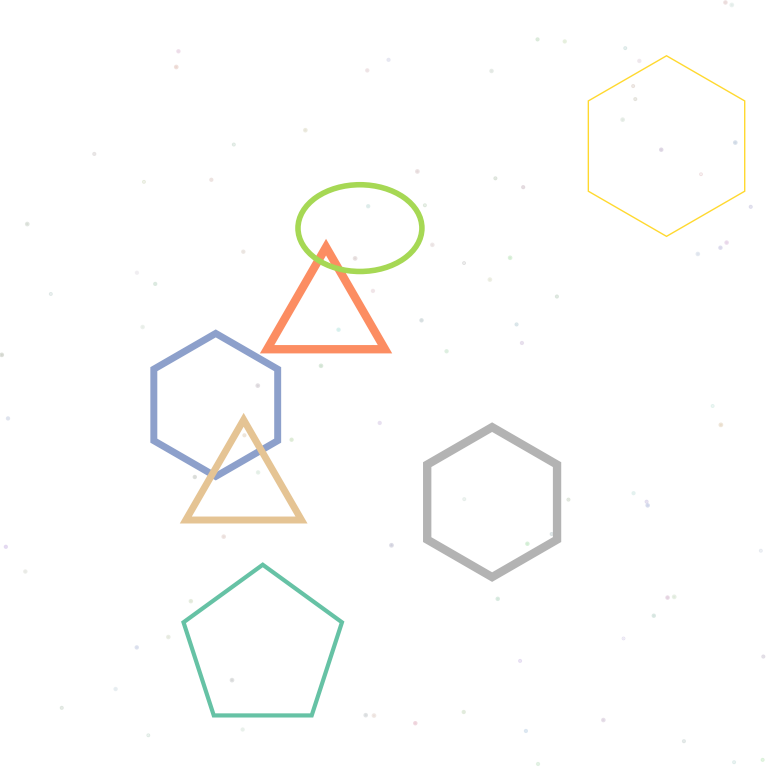[{"shape": "pentagon", "thickness": 1.5, "radius": 0.54, "center": [0.341, 0.158]}, {"shape": "triangle", "thickness": 3, "radius": 0.44, "center": [0.423, 0.591]}, {"shape": "hexagon", "thickness": 2.5, "radius": 0.46, "center": [0.28, 0.474]}, {"shape": "oval", "thickness": 2, "radius": 0.4, "center": [0.467, 0.704]}, {"shape": "hexagon", "thickness": 0.5, "radius": 0.59, "center": [0.866, 0.81]}, {"shape": "triangle", "thickness": 2.5, "radius": 0.43, "center": [0.316, 0.368]}, {"shape": "hexagon", "thickness": 3, "radius": 0.49, "center": [0.639, 0.348]}]